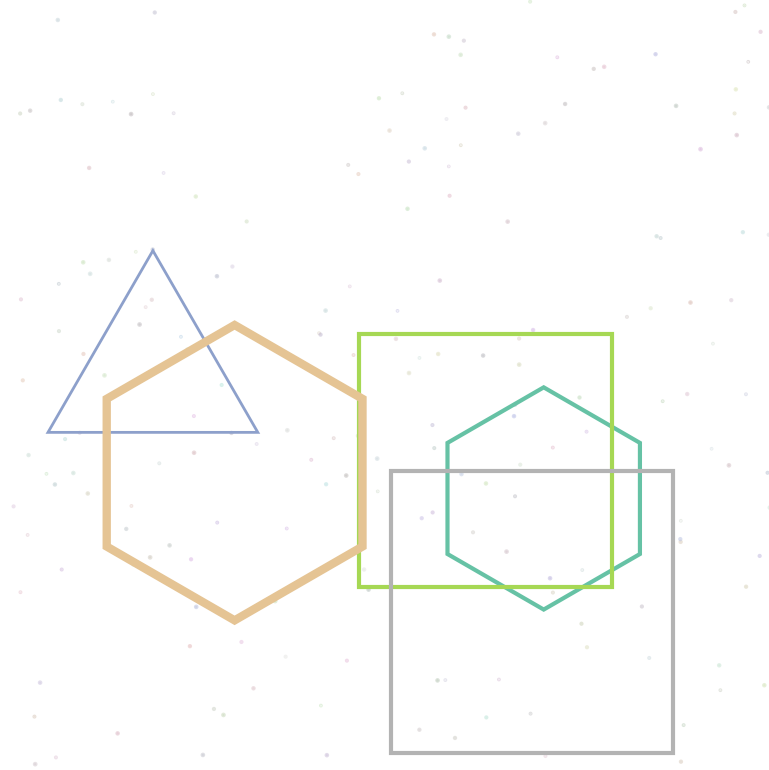[{"shape": "hexagon", "thickness": 1.5, "radius": 0.72, "center": [0.706, 0.353]}, {"shape": "triangle", "thickness": 1, "radius": 0.79, "center": [0.199, 0.517]}, {"shape": "square", "thickness": 1.5, "radius": 0.82, "center": [0.63, 0.402]}, {"shape": "hexagon", "thickness": 3, "radius": 0.96, "center": [0.305, 0.386]}, {"shape": "square", "thickness": 1.5, "radius": 0.92, "center": [0.691, 0.205]}]